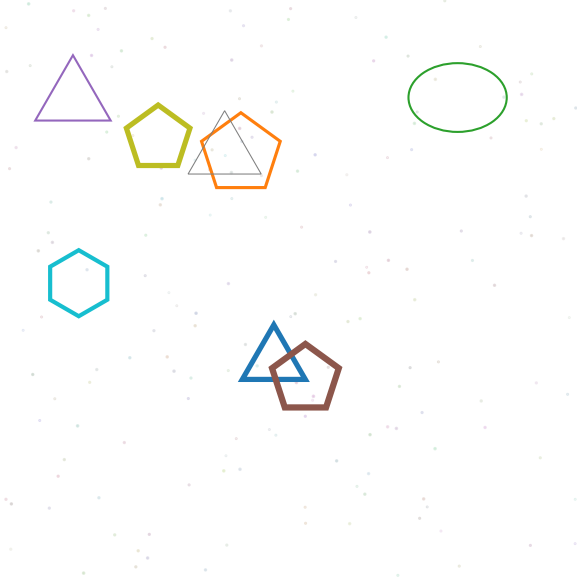[{"shape": "triangle", "thickness": 2.5, "radius": 0.31, "center": [0.474, 0.374]}, {"shape": "pentagon", "thickness": 1.5, "radius": 0.36, "center": [0.417, 0.732]}, {"shape": "oval", "thickness": 1, "radius": 0.43, "center": [0.792, 0.83]}, {"shape": "triangle", "thickness": 1, "radius": 0.38, "center": [0.126, 0.828]}, {"shape": "pentagon", "thickness": 3, "radius": 0.3, "center": [0.529, 0.343]}, {"shape": "triangle", "thickness": 0.5, "radius": 0.37, "center": [0.389, 0.734]}, {"shape": "pentagon", "thickness": 2.5, "radius": 0.29, "center": [0.274, 0.759]}, {"shape": "hexagon", "thickness": 2, "radius": 0.29, "center": [0.136, 0.509]}]